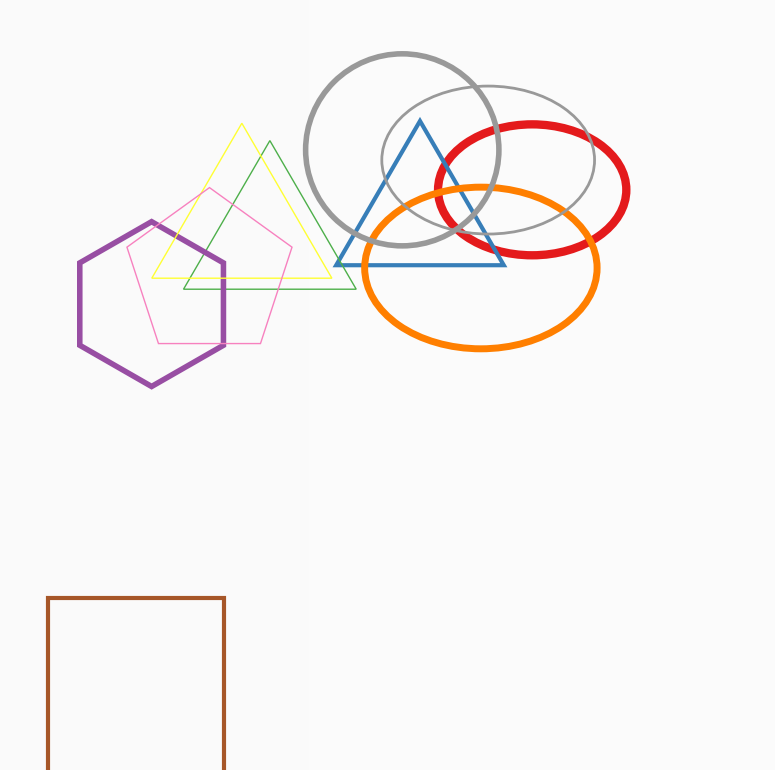[{"shape": "oval", "thickness": 3, "radius": 0.61, "center": [0.687, 0.753]}, {"shape": "triangle", "thickness": 1.5, "radius": 0.62, "center": [0.542, 0.718]}, {"shape": "triangle", "thickness": 0.5, "radius": 0.64, "center": [0.348, 0.689]}, {"shape": "hexagon", "thickness": 2, "radius": 0.54, "center": [0.196, 0.605]}, {"shape": "oval", "thickness": 2.5, "radius": 0.75, "center": [0.62, 0.652]}, {"shape": "triangle", "thickness": 0.5, "radius": 0.67, "center": [0.312, 0.706]}, {"shape": "square", "thickness": 1.5, "radius": 0.57, "center": [0.175, 0.109]}, {"shape": "pentagon", "thickness": 0.5, "radius": 0.56, "center": [0.27, 0.644]}, {"shape": "circle", "thickness": 2, "radius": 0.62, "center": [0.519, 0.805]}, {"shape": "oval", "thickness": 1, "radius": 0.69, "center": [0.63, 0.792]}]